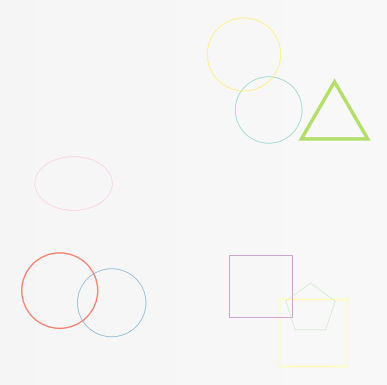[{"shape": "circle", "thickness": 0.5, "radius": 0.43, "center": [0.693, 0.714]}, {"shape": "square", "thickness": 1, "radius": 0.43, "center": [0.808, 0.136]}, {"shape": "circle", "thickness": 1, "radius": 0.49, "center": [0.154, 0.245]}, {"shape": "circle", "thickness": 0.5, "radius": 0.44, "center": [0.288, 0.214]}, {"shape": "triangle", "thickness": 2.5, "radius": 0.49, "center": [0.863, 0.689]}, {"shape": "oval", "thickness": 0.5, "radius": 0.5, "center": [0.19, 0.523]}, {"shape": "square", "thickness": 0.5, "radius": 0.4, "center": [0.672, 0.257]}, {"shape": "pentagon", "thickness": 0.5, "radius": 0.33, "center": [0.801, 0.198]}, {"shape": "circle", "thickness": 0.5, "radius": 0.47, "center": [0.63, 0.859]}]